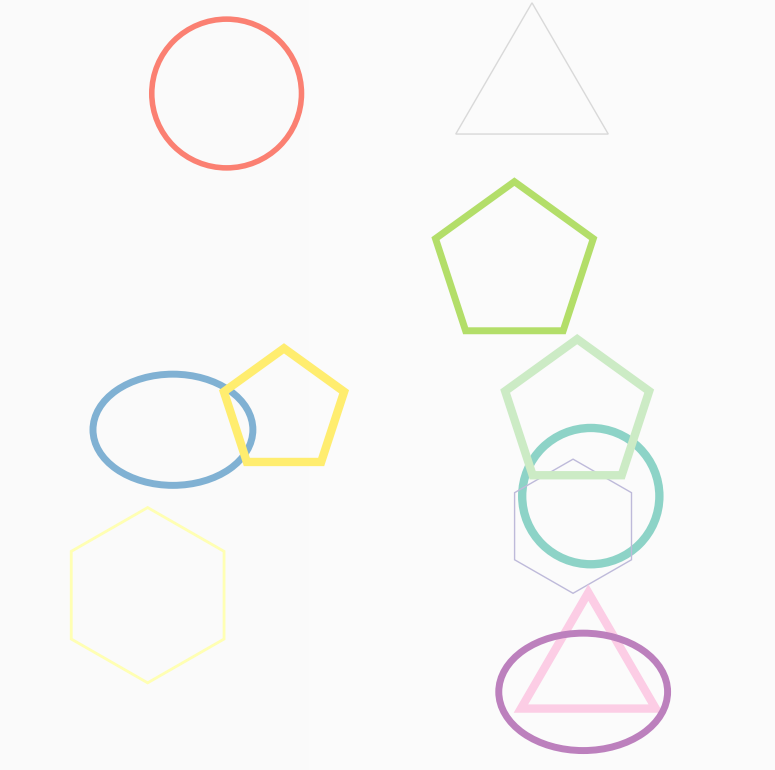[{"shape": "circle", "thickness": 3, "radius": 0.44, "center": [0.762, 0.356]}, {"shape": "hexagon", "thickness": 1, "radius": 0.57, "center": [0.191, 0.227]}, {"shape": "hexagon", "thickness": 0.5, "radius": 0.44, "center": [0.739, 0.317]}, {"shape": "circle", "thickness": 2, "radius": 0.48, "center": [0.292, 0.879]}, {"shape": "oval", "thickness": 2.5, "radius": 0.52, "center": [0.223, 0.442]}, {"shape": "pentagon", "thickness": 2.5, "radius": 0.54, "center": [0.664, 0.657]}, {"shape": "triangle", "thickness": 3, "radius": 0.5, "center": [0.759, 0.13]}, {"shape": "triangle", "thickness": 0.5, "radius": 0.57, "center": [0.686, 0.883]}, {"shape": "oval", "thickness": 2.5, "radius": 0.54, "center": [0.752, 0.101]}, {"shape": "pentagon", "thickness": 3, "radius": 0.49, "center": [0.745, 0.462]}, {"shape": "pentagon", "thickness": 3, "radius": 0.41, "center": [0.366, 0.466]}]